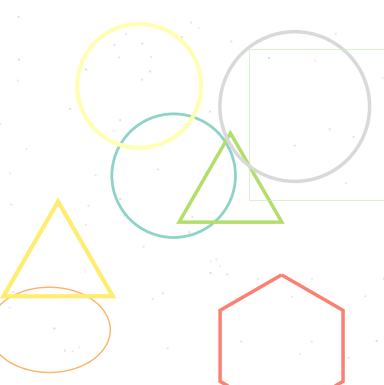[{"shape": "circle", "thickness": 2, "radius": 0.8, "center": [0.451, 0.544]}, {"shape": "circle", "thickness": 3, "radius": 0.8, "center": [0.362, 0.777]}, {"shape": "hexagon", "thickness": 2.5, "radius": 0.92, "center": [0.731, 0.102]}, {"shape": "oval", "thickness": 1, "radius": 0.79, "center": [0.128, 0.143]}, {"shape": "triangle", "thickness": 2.5, "radius": 0.77, "center": [0.599, 0.5]}, {"shape": "circle", "thickness": 2.5, "radius": 0.97, "center": [0.766, 0.723]}, {"shape": "square", "thickness": 0.5, "radius": 0.98, "center": [0.843, 0.677]}, {"shape": "triangle", "thickness": 3, "radius": 0.82, "center": [0.151, 0.313]}]